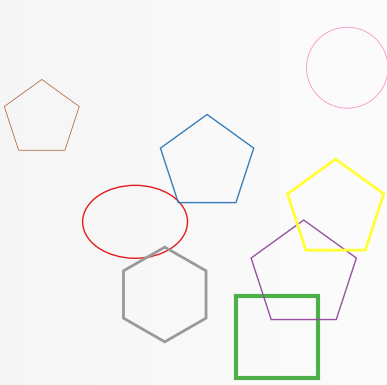[{"shape": "oval", "thickness": 1, "radius": 0.68, "center": [0.349, 0.424]}, {"shape": "pentagon", "thickness": 1, "radius": 0.63, "center": [0.534, 0.576]}, {"shape": "square", "thickness": 3, "radius": 0.53, "center": [0.714, 0.125]}, {"shape": "pentagon", "thickness": 1, "radius": 0.71, "center": [0.784, 0.286]}, {"shape": "pentagon", "thickness": 2, "radius": 0.65, "center": [0.866, 0.456]}, {"shape": "pentagon", "thickness": 0.5, "radius": 0.51, "center": [0.108, 0.692]}, {"shape": "circle", "thickness": 0.5, "radius": 0.53, "center": [0.896, 0.824]}, {"shape": "hexagon", "thickness": 2, "radius": 0.61, "center": [0.425, 0.235]}]